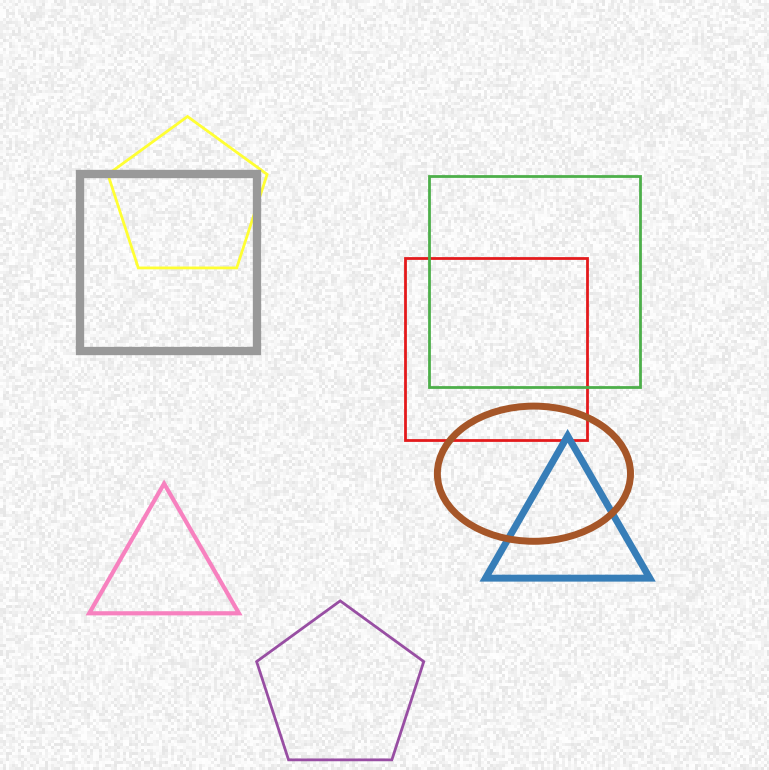[{"shape": "square", "thickness": 1, "radius": 0.59, "center": [0.644, 0.547]}, {"shape": "triangle", "thickness": 2.5, "radius": 0.62, "center": [0.737, 0.311]}, {"shape": "square", "thickness": 1, "radius": 0.69, "center": [0.694, 0.634]}, {"shape": "pentagon", "thickness": 1, "radius": 0.57, "center": [0.442, 0.106]}, {"shape": "pentagon", "thickness": 1, "radius": 0.54, "center": [0.244, 0.74]}, {"shape": "oval", "thickness": 2.5, "radius": 0.63, "center": [0.693, 0.385]}, {"shape": "triangle", "thickness": 1.5, "radius": 0.56, "center": [0.213, 0.26]}, {"shape": "square", "thickness": 3, "radius": 0.57, "center": [0.218, 0.659]}]